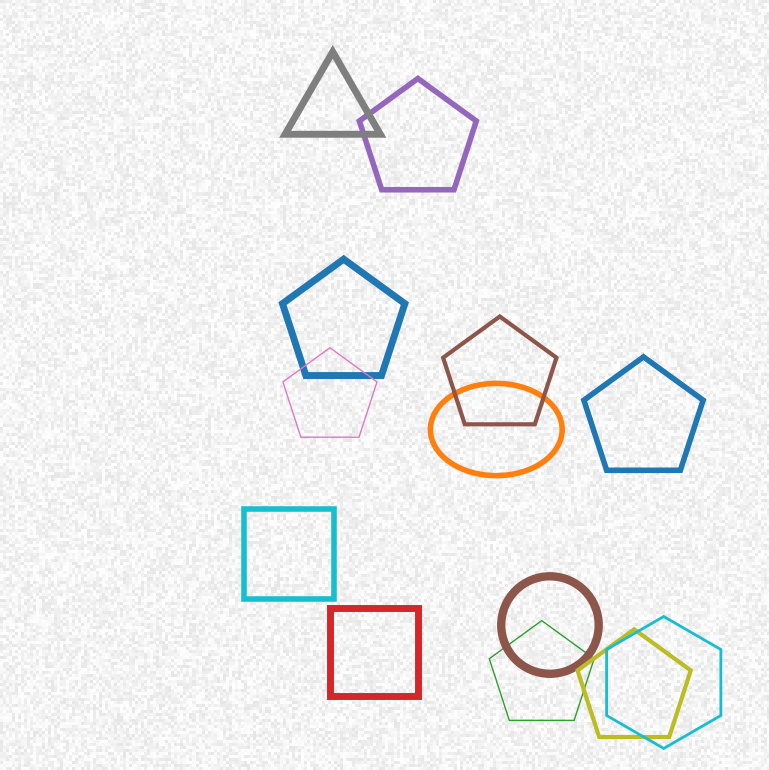[{"shape": "pentagon", "thickness": 2.5, "radius": 0.42, "center": [0.446, 0.58]}, {"shape": "pentagon", "thickness": 2, "radius": 0.41, "center": [0.836, 0.455]}, {"shape": "oval", "thickness": 2, "radius": 0.43, "center": [0.645, 0.442]}, {"shape": "pentagon", "thickness": 0.5, "radius": 0.36, "center": [0.704, 0.122]}, {"shape": "square", "thickness": 2.5, "radius": 0.29, "center": [0.486, 0.153]}, {"shape": "pentagon", "thickness": 2, "radius": 0.4, "center": [0.543, 0.818]}, {"shape": "pentagon", "thickness": 1.5, "radius": 0.39, "center": [0.649, 0.512]}, {"shape": "circle", "thickness": 3, "radius": 0.32, "center": [0.714, 0.188]}, {"shape": "pentagon", "thickness": 0.5, "radius": 0.32, "center": [0.428, 0.484]}, {"shape": "triangle", "thickness": 2.5, "radius": 0.36, "center": [0.432, 0.861]}, {"shape": "pentagon", "thickness": 1.5, "radius": 0.39, "center": [0.824, 0.105]}, {"shape": "hexagon", "thickness": 1, "radius": 0.43, "center": [0.862, 0.114]}, {"shape": "square", "thickness": 2, "radius": 0.29, "center": [0.375, 0.28]}]